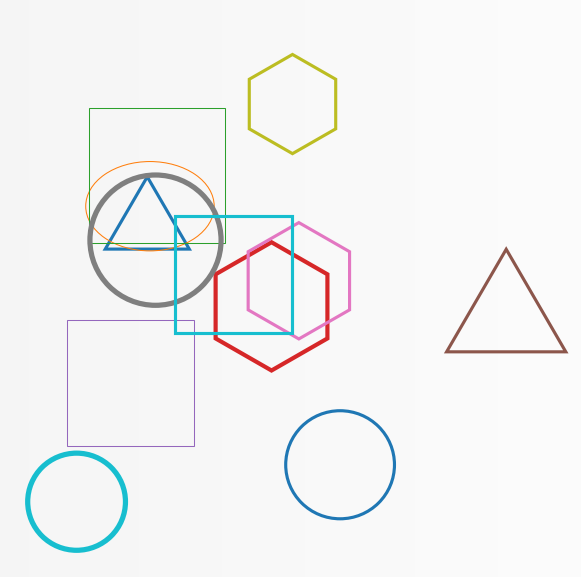[{"shape": "circle", "thickness": 1.5, "radius": 0.47, "center": [0.585, 0.194]}, {"shape": "triangle", "thickness": 1.5, "radius": 0.42, "center": [0.253, 0.61]}, {"shape": "oval", "thickness": 0.5, "radius": 0.55, "center": [0.258, 0.642]}, {"shape": "square", "thickness": 0.5, "radius": 0.58, "center": [0.27, 0.695]}, {"shape": "hexagon", "thickness": 2, "radius": 0.56, "center": [0.467, 0.469]}, {"shape": "square", "thickness": 0.5, "radius": 0.55, "center": [0.224, 0.336]}, {"shape": "triangle", "thickness": 1.5, "radius": 0.59, "center": [0.871, 0.449]}, {"shape": "hexagon", "thickness": 1.5, "radius": 0.5, "center": [0.514, 0.513]}, {"shape": "circle", "thickness": 2.5, "radius": 0.56, "center": [0.268, 0.583]}, {"shape": "hexagon", "thickness": 1.5, "radius": 0.43, "center": [0.503, 0.819]}, {"shape": "circle", "thickness": 2.5, "radius": 0.42, "center": [0.132, 0.13]}, {"shape": "square", "thickness": 1.5, "radius": 0.51, "center": [0.402, 0.524]}]